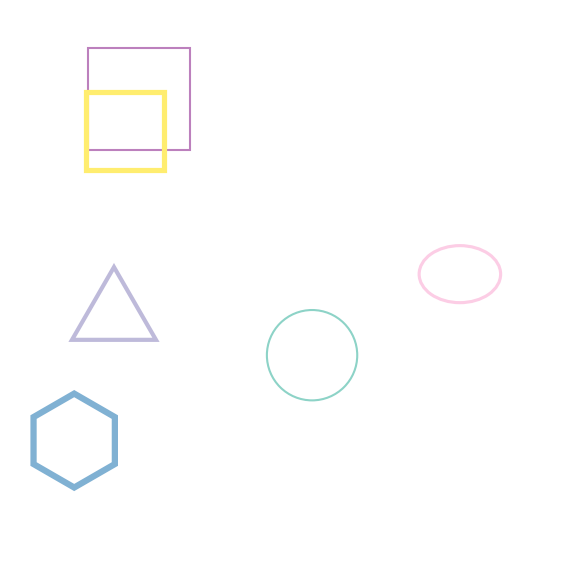[{"shape": "circle", "thickness": 1, "radius": 0.39, "center": [0.54, 0.384]}, {"shape": "triangle", "thickness": 2, "radius": 0.42, "center": [0.197, 0.453]}, {"shape": "hexagon", "thickness": 3, "radius": 0.41, "center": [0.128, 0.236]}, {"shape": "oval", "thickness": 1.5, "radius": 0.35, "center": [0.796, 0.524]}, {"shape": "square", "thickness": 1, "radius": 0.44, "center": [0.241, 0.827]}, {"shape": "square", "thickness": 2.5, "radius": 0.34, "center": [0.216, 0.772]}]